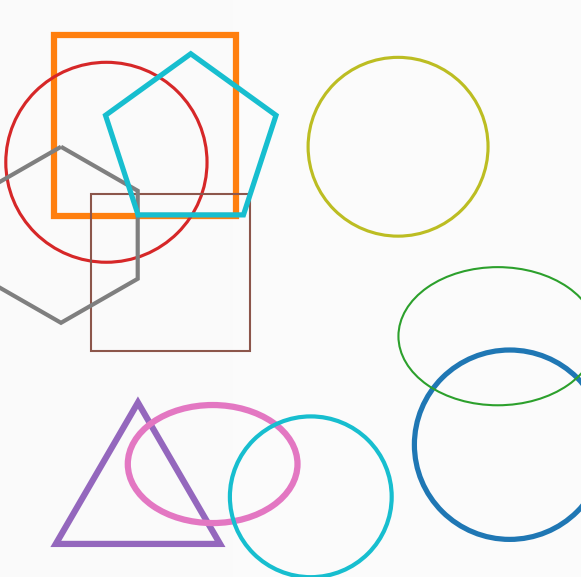[{"shape": "circle", "thickness": 2.5, "radius": 0.82, "center": [0.877, 0.229]}, {"shape": "square", "thickness": 3, "radius": 0.78, "center": [0.249, 0.782]}, {"shape": "oval", "thickness": 1, "radius": 0.85, "center": [0.856, 0.417]}, {"shape": "circle", "thickness": 1.5, "radius": 0.87, "center": [0.183, 0.718]}, {"shape": "triangle", "thickness": 3, "radius": 0.82, "center": [0.237, 0.139]}, {"shape": "square", "thickness": 1, "radius": 0.68, "center": [0.294, 0.527]}, {"shape": "oval", "thickness": 3, "radius": 0.73, "center": [0.366, 0.196]}, {"shape": "hexagon", "thickness": 2, "radius": 0.76, "center": [0.105, 0.593]}, {"shape": "circle", "thickness": 1.5, "radius": 0.77, "center": [0.685, 0.745]}, {"shape": "circle", "thickness": 2, "radius": 0.7, "center": [0.535, 0.139]}, {"shape": "pentagon", "thickness": 2.5, "radius": 0.77, "center": [0.328, 0.752]}]